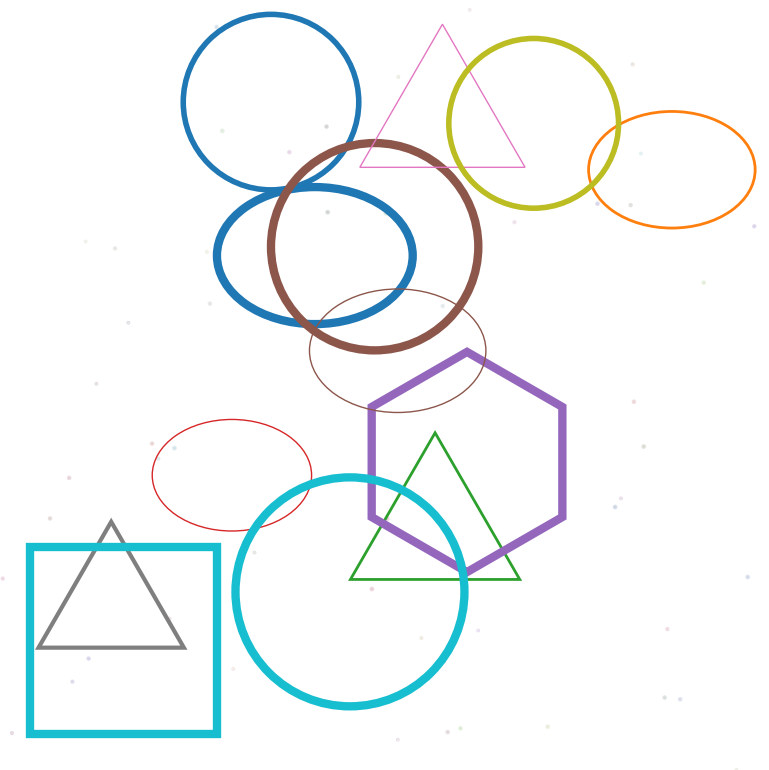[{"shape": "circle", "thickness": 2, "radius": 0.57, "center": [0.352, 0.867]}, {"shape": "oval", "thickness": 3, "radius": 0.64, "center": [0.409, 0.668]}, {"shape": "oval", "thickness": 1, "radius": 0.54, "center": [0.873, 0.78]}, {"shape": "triangle", "thickness": 1, "radius": 0.63, "center": [0.565, 0.311]}, {"shape": "oval", "thickness": 0.5, "radius": 0.52, "center": [0.301, 0.383]}, {"shape": "hexagon", "thickness": 3, "radius": 0.71, "center": [0.607, 0.4]}, {"shape": "circle", "thickness": 3, "radius": 0.67, "center": [0.487, 0.68]}, {"shape": "oval", "thickness": 0.5, "radius": 0.57, "center": [0.516, 0.544]}, {"shape": "triangle", "thickness": 0.5, "radius": 0.62, "center": [0.575, 0.845]}, {"shape": "triangle", "thickness": 1.5, "radius": 0.54, "center": [0.144, 0.213]}, {"shape": "circle", "thickness": 2, "radius": 0.55, "center": [0.693, 0.84]}, {"shape": "square", "thickness": 3, "radius": 0.61, "center": [0.161, 0.168]}, {"shape": "circle", "thickness": 3, "radius": 0.74, "center": [0.454, 0.231]}]